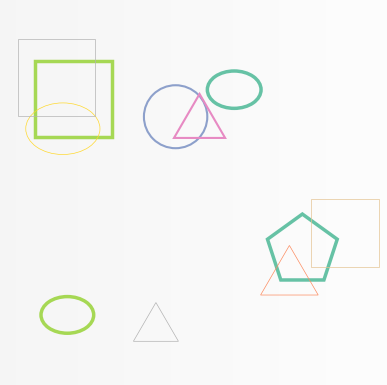[{"shape": "pentagon", "thickness": 2.5, "radius": 0.47, "center": [0.78, 0.349]}, {"shape": "oval", "thickness": 2.5, "radius": 0.35, "center": [0.604, 0.767]}, {"shape": "triangle", "thickness": 0.5, "radius": 0.43, "center": [0.747, 0.277]}, {"shape": "circle", "thickness": 1.5, "radius": 0.41, "center": [0.453, 0.697]}, {"shape": "triangle", "thickness": 1.5, "radius": 0.38, "center": [0.515, 0.68]}, {"shape": "square", "thickness": 2.5, "radius": 0.5, "center": [0.19, 0.743]}, {"shape": "oval", "thickness": 2.5, "radius": 0.34, "center": [0.174, 0.182]}, {"shape": "oval", "thickness": 0.5, "radius": 0.48, "center": [0.162, 0.666]}, {"shape": "square", "thickness": 0.5, "radius": 0.44, "center": [0.89, 0.394]}, {"shape": "square", "thickness": 0.5, "radius": 0.5, "center": [0.146, 0.8]}, {"shape": "triangle", "thickness": 0.5, "radius": 0.34, "center": [0.402, 0.147]}]